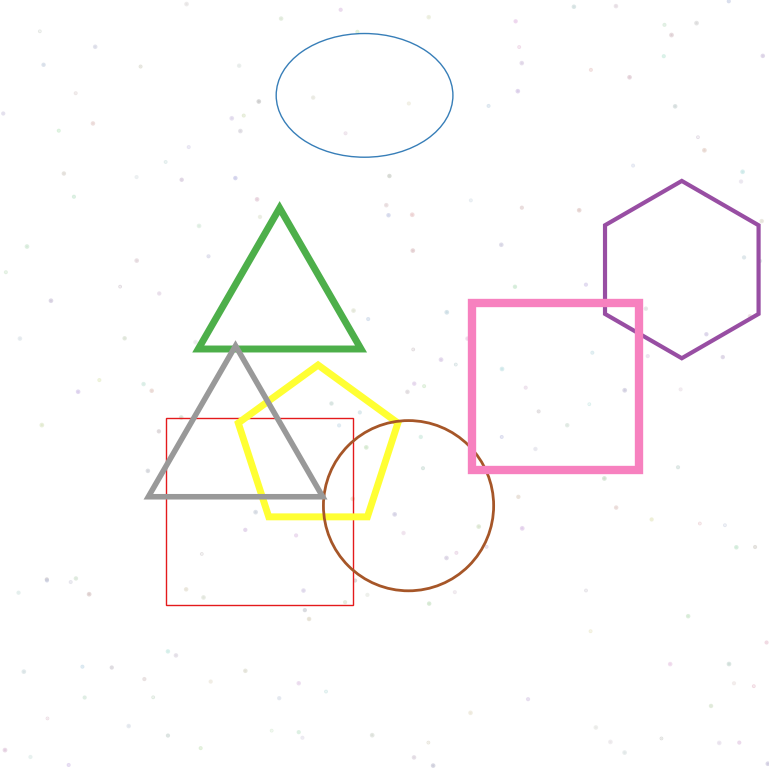[{"shape": "square", "thickness": 0.5, "radius": 0.61, "center": [0.337, 0.336]}, {"shape": "oval", "thickness": 0.5, "radius": 0.57, "center": [0.473, 0.876]}, {"shape": "triangle", "thickness": 2.5, "radius": 0.61, "center": [0.363, 0.608]}, {"shape": "hexagon", "thickness": 1.5, "radius": 0.58, "center": [0.885, 0.65]}, {"shape": "pentagon", "thickness": 2.5, "radius": 0.54, "center": [0.413, 0.417]}, {"shape": "circle", "thickness": 1, "radius": 0.55, "center": [0.531, 0.343]}, {"shape": "square", "thickness": 3, "radius": 0.54, "center": [0.721, 0.498]}, {"shape": "triangle", "thickness": 2, "radius": 0.65, "center": [0.306, 0.42]}]